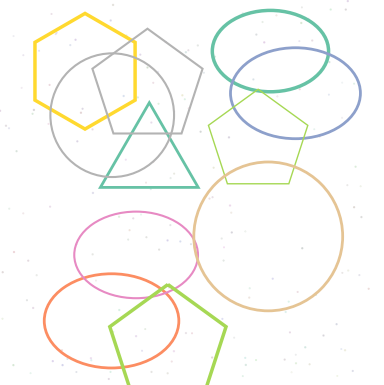[{"shape": "triangle", "thickness": 2, "radius": 0.73, "center": [0.388, 0.587]}, {"shape": "oval", "thickness": 2.5, "radius": 0.75, "center": [0.702, 0.867]}, {"shape": "oval", "thickness": 2, "radius": 0.87, "center": [0.29, 0.167]}, {"shape": "oval", "thickness": 2, "radius": 0.84, "center": [0.767, 0.758]}, {"shape": "oval", "thickness": 1.5, "radius": 0.8, "center": [0.354, 0.338]}, {"shape": "pentagon", "thickness": 2.5, "radius": 0.79, "center": [0.436, 0.102]}, {"shape": "pentagon", "thickness": 1, "radius": 0.68, "center": [0.67, 0.632]}, {"shape": "hexagon", "thickness": 2.5, "radius": 0.75, "center": [0.221, 0.815]}, {"shape": "circle", "thickness": 2, "radius": 0.97, "center": [0.697, 0.386]}, {"shape": "circle", "thickness": 1.5, "radius": 0.8, "center": [0.291, 0.701]}, {"shape": "pentagon", "thickness": 1.5, "radius": 0.75, "center": [0.383, 0.775]}]